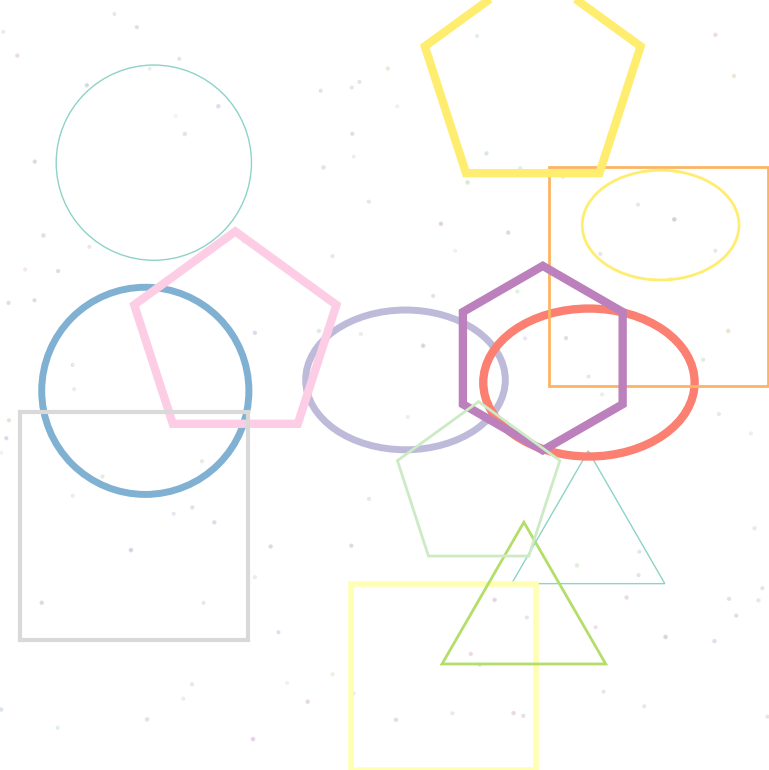[{"shape": "triangle", "thickness": 0.5, "radius": 0.57, "center": [0.764, 0.299]}, {"shape": "circle", "thickness": 0.5, "radius": 0.63, "center": [0.2, 0.789]}, {"shape": "square", "thickness": 2, "radius": 0.6, "center": [0.576, 0.121]}, {"shape": "oval", "thickness": 2.5, "radius": 0.65, "center": [0.527, 0.507]}, {"shape": "oval", "thickness": 3, "radius": 0.69, "center": [0.765, 0.503]}, {"shape": "circle", "thickness": 2.5, "radius": 0.67, "center": [0.189, 0.492]}, {"shape": "square", "thickness": 1, "radius": 0.71, "center": [0.855, 0.641]}, {"shape": "triangle", "thickness": 1, "radius": 0.61, "center": [0.68, 0.199]}, {"shape": "pentagon", "thickness": 3, "radius": 0.69, "center": [0.306, 0.561]}, {"shape": "square", "thickness": 1.5, "radius": 0.74, "center": [0.174, 0.317]}, {"shape": "hexagon", "thickness": 3, "radius": 0.6, "center": [0.705, 0.535]}, {"shape": "pentagon", "thickness": 1, "radius": 0.55, "center": [0.622, 0.368]}, {"shape": "oval", "thickness": 1, "radius": 0.51, "center": [0.858, 0.708]}, {"shape": "pentagon", "thickness": 3, "radius": 0.74, "center": [0.692, 0.894]}]